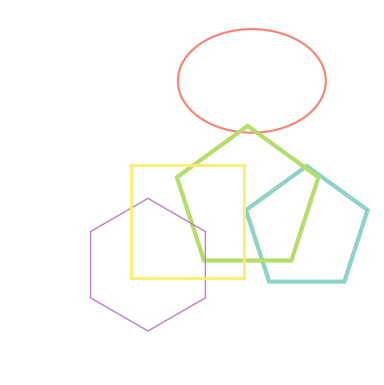[{"shape": "pentagon", "thickness": 3, "radius": 0.83, "center": [0.797, 0.403]}, {"shape": "oval", "thickness": 1.5, "radius": 0.96, "center": [0.654, 0.79]}, {"shape": "pentagon", "thickness": 3, "radius": 0.97, "center": [0.643, 0.48]}, {"shape": "hexagon", "thickness": 1, "radius": 0.86, "center": [0.384, 0.312]}, {"shape": "square", "thickness": 2, "radius": 0.73, "center": [0.486, 0.424]}]